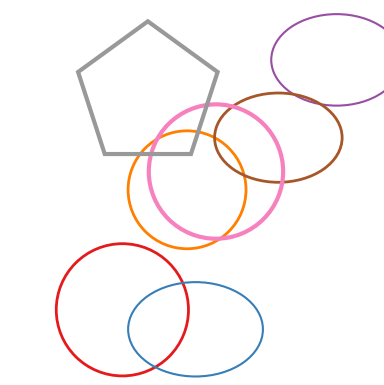[{"shape": "circle", "thickness": 2, "radius": 0.86, "center": [0.318, 0.195]}, {"shape": "oval", "thickness": 1.5, "radius": 0.88, "center": [0.508, 0.145]}, {"shape": "oval", "thickness": 1.5, "radius": 0.85, "center": [0.874, 0.844]}, {"shape": "circle", "thickness": 2, "radius": 0.77, "center": [0.486, 0.507]}, {"shape": "oval", "thickness": 2, "radius": 0.83, "center": [0.723, 0.642]}, {"shape": "circle", "thickness": 3, "radius": 0.87, "center": [0.561, 0.554]}, {"shape": "pentagon", "thickness": 3, "radius": 0.95, "center": [0.384, 0.754]}]